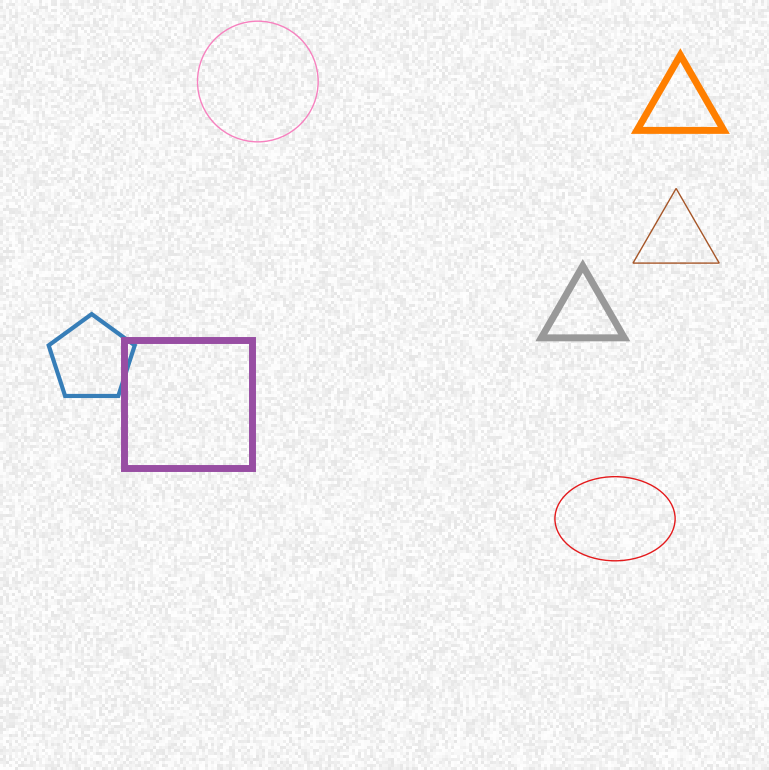[{"shape": "oval", "thickness": 0.5, "radius": 0.39, "center": [0.799, 0.326]}, {"shape": "pentagon", "thickness": 1.5, "radius": 0.29, "center": [0.119, 0.533]}, {"shape": "square", "thickness": 2.5, "radius": 0.42, "center": [0.244, 0.476]}, {"shape": "triangle", "thickness": 2.5, "radius": 0.33, "center": [0.884, 0.863]}, {"shape": "triangle", "thickness": 0.5, "radius": 0.32, "center": [0.878, 0.691]}, {"shape": "circle", "thickness": 0.5, "radius": 0.39, "center": [0.335, 0.894]}, {"shape": "triangle", "thickness": 2.5, "radius": 0.31, "center": [0.757, 0.592]}]